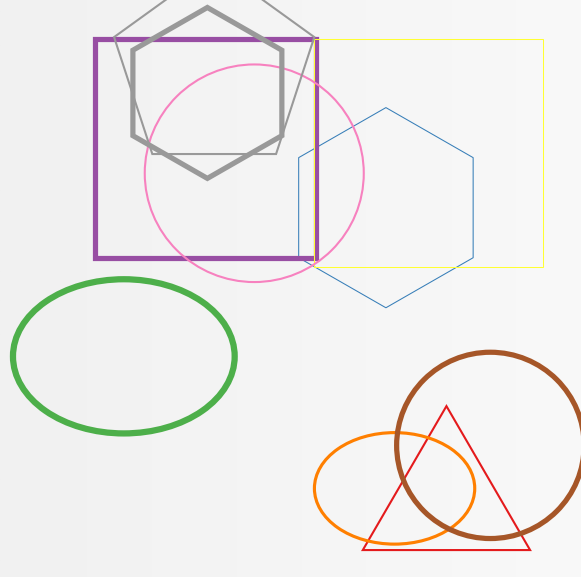[{"shape": "triangle", "thickness": 1, "radius": 0.83, "center": [0.768, 0.13]}, {"shape": "hexagon", "thickness": 0.5, "radius": 0.87, "center": [0.664, 0.64]}, {"shape": "oval", "thickness": 3, "radius": 0.95, "center": [0.213, 0.382]}, {"shape": "square", "thickness": 2.5, "radius": 0.95, "center": [0.354, 0.742]}, {"shape": "oval", "thickness": 1.5, "radius": 0.69, "center": [0.679, 0.153]}, {"shape": "square", "thickness": 0.5, "radius": 0.99, "center": [0.737, 0.733]}, {"shape": "circle", "thickness": 2.5, "radius": 0.81, "center": [0.844, 0.228]}, {"shape": "circle", "thickness": 1, "radius": 0.94, "center": [0.437, 0.699]}, {"shape": "pentagon", "thickness": 1, "radius": 0.91, "center": [0.369, 0.879]}, {"shape": "hexagon", "thickness": 2.5, "radius": 0.74, "center": [0.357, 0.838]}]